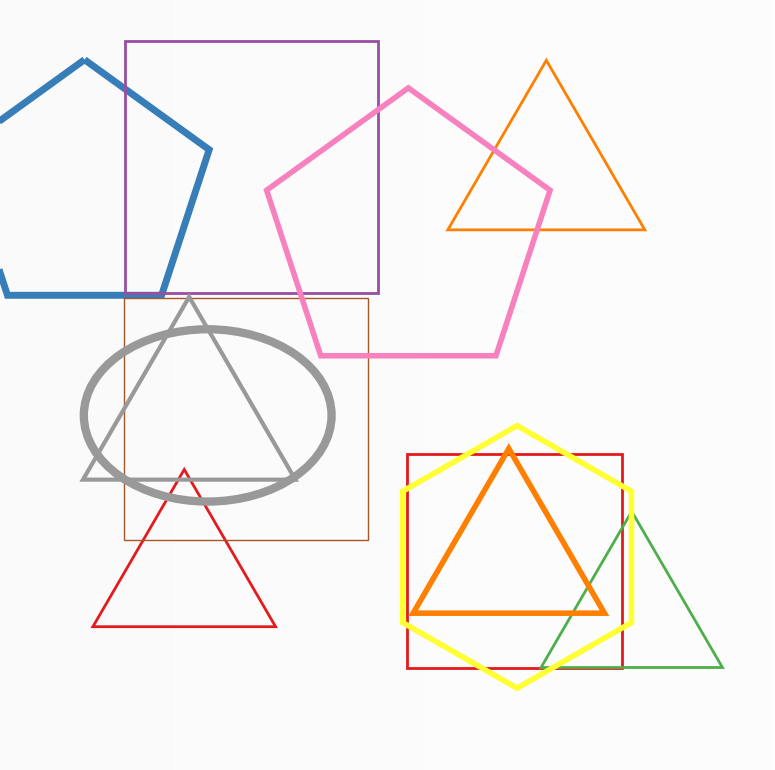[{"shape": "square", "thickness": 1, "radius": 0.7, "center": [0.664, 0.271]}, {"shape": "triangle", "thickness": 1, "radius": 0.68, "center": [0.238, 0.254]}, {"shape": "pentagon", "thickness": 2.5, "radius": 0.85, "center": [0.109, 0.753]}, {"shape": "triangle", "thickness": 1, "radius": 0.68, "center": [0.815, 0.201]}, {"shape": "square", "thickness": 1, "radius": 0.82, "center": [0.324, 0.783]}, {"shape": "triangle", "thickness": 2, "radius": 0.71, "center": [0.657, 0.275]}, {"shape": "triangle", "thickness": 1, "radius": 0.73, "center": [0.705, 0.775]}, {"shape": "hexagon", "thickness": 2, "radius": 0.85, "center": [0.667, 0.277]}, {"shape": "square", "thickness": 0.5, "radius": 0.79, "center": [0.318, 0.456]}, {"shape": "pentagon", "thickness": 2, "radius": 0.96, "center": [0.527, 0.694]}, {"shape": "oval", "thickness": 3, "radius": 0.8, "center": [0.268, 0.461]}, {"shape": "triangle", "thickness": 1.5, "radius": 0.79, "center": [0.244, 0.456]}]